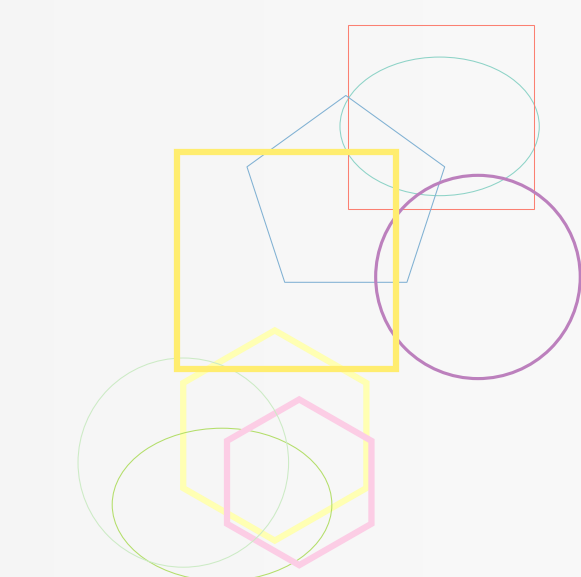[{"shape": "oval", "thickness": 0.5, "radius": 0.86, "center": [0.756, 0.78]}, {"shape": "hexagon", "thickness": 3, "radius": 0.91, "center": [0.473, 0.245]}, {"shape": "square", "thickness": 0.5, "radius": 0.8, "center": [0.758, 0.797]}, {"shape": "pentagon", "thickness": 0.5, "radius": 0.89, "center": [0.595, 0.655]}, {"shape": "oval", "thickness": 0.5, "radius": 0.94, "center": [0.382, 0.125]}, {"shape": "hexagon", "thickness": 3, "radius": 0.72, "center": [0.515, 0.164]}, {"shape": "circle", "thickness": 1.5, "radius": 0.88, "center": [0.822, 0.52]}, {"shape": "circle", "thickness": 0.5, "radius": 0.91, "center": [0.315, 0.198]}, {"shape": "square", "thickness": 3, "radius": 0.94, "center": [0.493, 0.547]}]